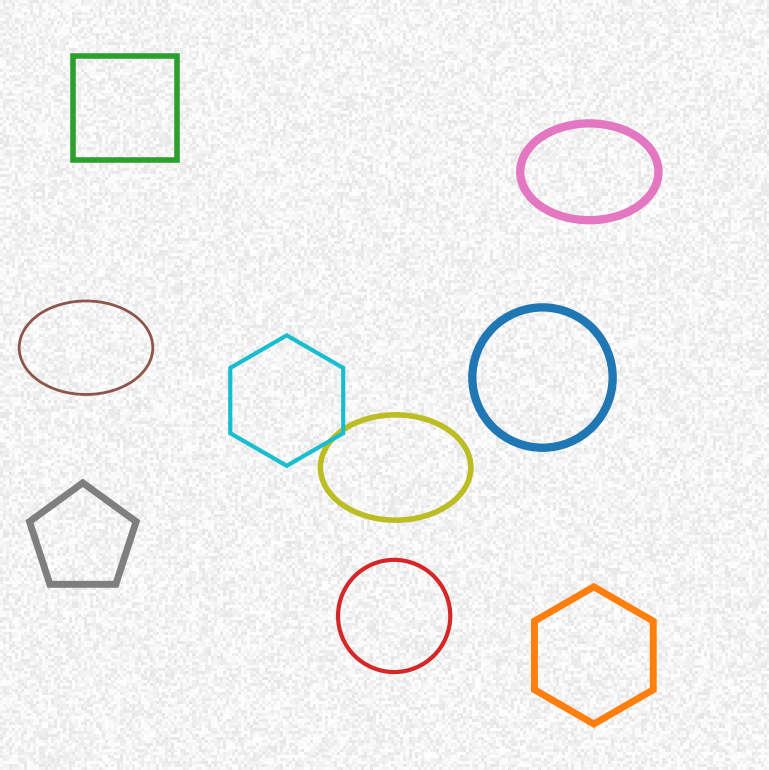[{"shape": "circle", "thickness": 3, "radius": 0.46, "center": [0.705, 0.51]}, {"shape": "hexagon", "thickness": 2.5, "radius": 0.45, "center": [0.771, 0.149]}, {"shape": "square", "thickness": 2, "radius": 0.34, "center": [0.163, 0.86]}, {"shape": "circle", "thickness": 1.5, "radius": 0.36, "center": [0.512, 0.2]}, {"shape": "oval", "thickness": 1, "radius": 0.43, "center": [0.112, 0.548]}, {"shape": "oval", "thickness": 3, "radius": 0.45, "center": [0.765, 0.777]}, {"shape": "pentagon", "thickness": 2.5, "radius": 0.36, "center": [0.108, 0.3]}, {"shape": "oval", "thickness": 2, "radius": 0.49, "center": [0.514, 0.393]}, {"shape": "hexagon", "thickness": 1.5, "radius": 0.42, "center": [0.372, 0.48]}]